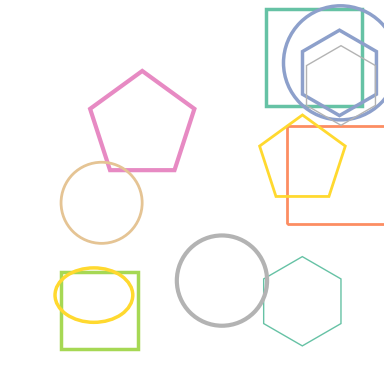[{"shape": "hexagon", "thickness": 1, "radius": 0.58, "center": [0.785, 0.218]}, {"shape": "square", "thickness": 2.5, "radius": 0.62, "center": [0.817, 0.851]}, {"shape": "square", "thickness": 2, "radius": 0.64, "center": [0.874, 0.546]}, {"shape": "circle", "thickness": 2.5, "radius": 0.74, "center": [0.884, 0.837]}, {"shape": "hexagon", "thickness": 2.5, "radius": 0.55, "center": [0.882, 0.811]}, {"shape": "pentagon", "thickness": 3, "radius": 0.71, "center": [0.369, 0.673]}, {"shape": "square", "thickness": 2.5, "radius": 0.5, "center": [0.259, 0.194]}, {"shape": "oval", "thickness": 2.5, "radius": 0.5, "center": [0.244, 0.233]}, {"shape": "pentagon", "thickness": 2, "radius": 0.59, "center": [0.786, 0.584]}, {"shape": "circle", "thickness": 2, "radius": 0.53, "center": [0.264, 0.473]}, {"shape": "circle", "thickness": 3, "radius": 0.59, "center": [0.577, 0.271]}, {"shape": "hexagon", "thickness": 1, "radius": 0.52, "center": [0.886, 0.778]}]